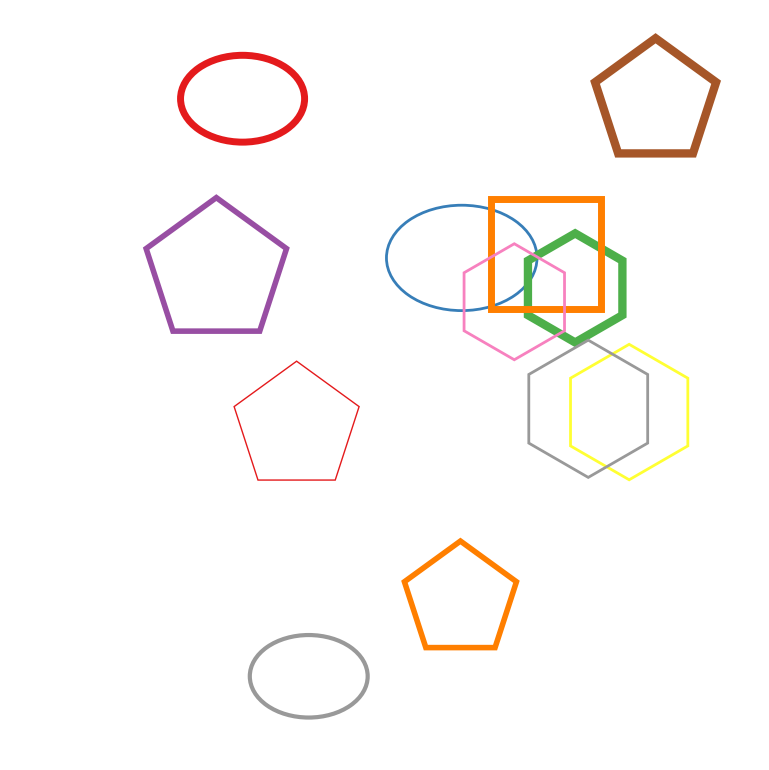[{"shape": "pentagon", "thickness": 0.5, "radius": 0.43, "center": [0.385, 0.446]}, {"shape": "oval", "thickness": 2.5, "radius": 0.4, "center": [0.315, 0.872]}, {"shape": "oval", "thickness": 1, "radius": 0.49, "center": [0.6, 0.665]}, {"shape": "hexagon", "thickness": 3, "radius": 0.35, "center": [0.747, 0.626]}, {"shape": "pentagon", "thickness": 2, "radius": 0.48, "center": [0.281, 0.647]}, {"shape": "square", "thickness": 2.5, "radius": 0.36, "center": [0.709, 0.67]}, {"shape": "pentagon", "thickness": 2, "radius": 0.38, "center": [0.598, 0.221]}, {"shape": "hexagon", "thickness": 1, "radius": 0.44, "center": [0.817, 0.465]}, {"shape": "pentagon", "thickness": 3, "radius": 0.41, "center": [0.851, 0.868]}, {"shape": "hexagon", "thickness": 1, "radius": 0.38, "center": [0.668, 0.608]}, {"shape": "hexagon", "thickness": 1, "radius": 0.45, "center": [0.764, 0.469]}, {"shape": "oval", "thickness": 1.5, "radius": 0.38, "center": [0.401, 0.122]}]